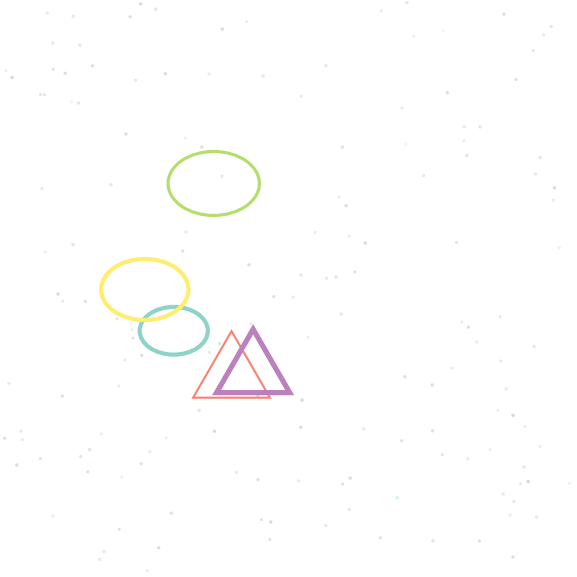[{"shape": "oval", "thickness": 2, "radius": 0.29, "center": [0.301, 0.426]}, {"shape": "triangle", "thickness": 1, "radius": 0.38, "center": [0.401, 0.349]}, {"shape": "oval", "thickness": 1.5, "radius": 0.4, "center": [0.37, 0.681]}, {"shape": "triangle", "thickness": 2.5, "radius": 0.37, "center": [0.438, 0.356]}, {"shape": "oval", "thickness": 2, "radius": 0.38, "center": [0.251, 0.498]}]